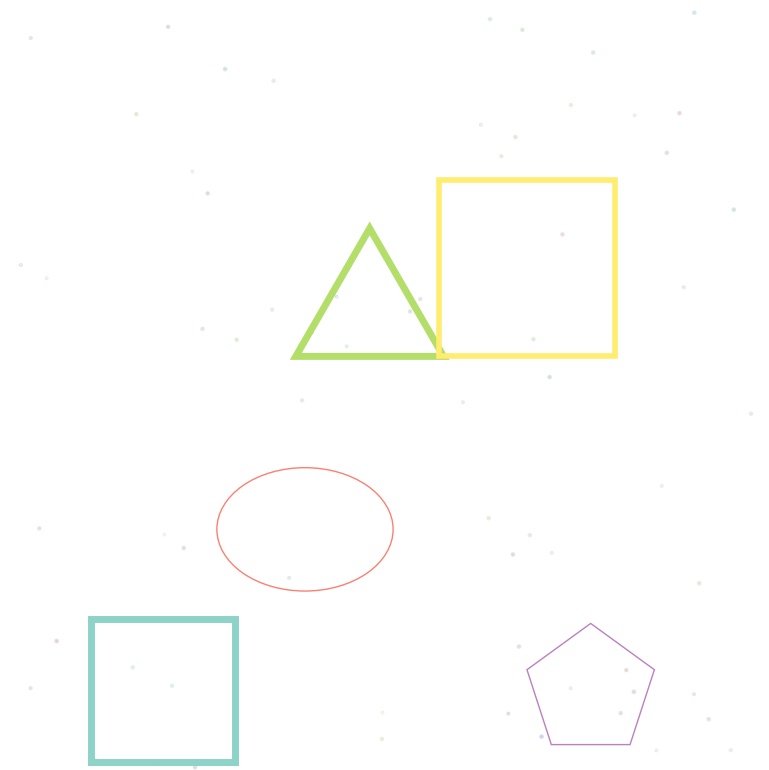[{"shape": "square", "thickness": 2.5, "radius": 0.47, "center": [0.212, 0.103]}, {"shape": "oval", "thickness": 0.5, "radius": 0.57, "center": [0.396, 0.313]}, {"shape": "triangle", "thickness": 2.5, "radius": 0.55, "center": [0.48, 0.593]}, {"shape": "pentagon", "thickness": 0.5, "radius": 0.43, "center": [0.767, 0.103]}, {"shape": "square", "thickness": 2, "radius": 0.57, "center": [0.685, 0.652]}]